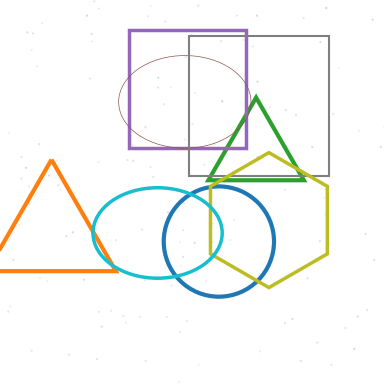[{"shape": "circle", "thickness": 3, "radius": 0.72, "center": [0.568, 0.373]}, {"shape": "triangle", "thickness": 3, "radius": 0.97, "center": [0.134, 0.392]}, {"shape": "triangle", "thickness": 3, "radius": 0.72, "center": [0.665, 0.603]}, {"shape": "square", "thickness": 2.5, "radius": 0.76, "center": [0.487, 0.769]}, {"shape": "oval", "thickness": 0.5, "radius": 0.86, "center": [0.48, 0.735]}, {"shape": "square", "thickness": 1.5, "radius": 0.91, "center": [0.673, 0.725]}, {"shape": "hexagon", "thickness": 2.5, "radius": 0.88, "center": [0.698, 0.428]}, {"shape": "oval", "thickness": 2.5, "radius": 0.84, "center": [0.409, 0.395]}]